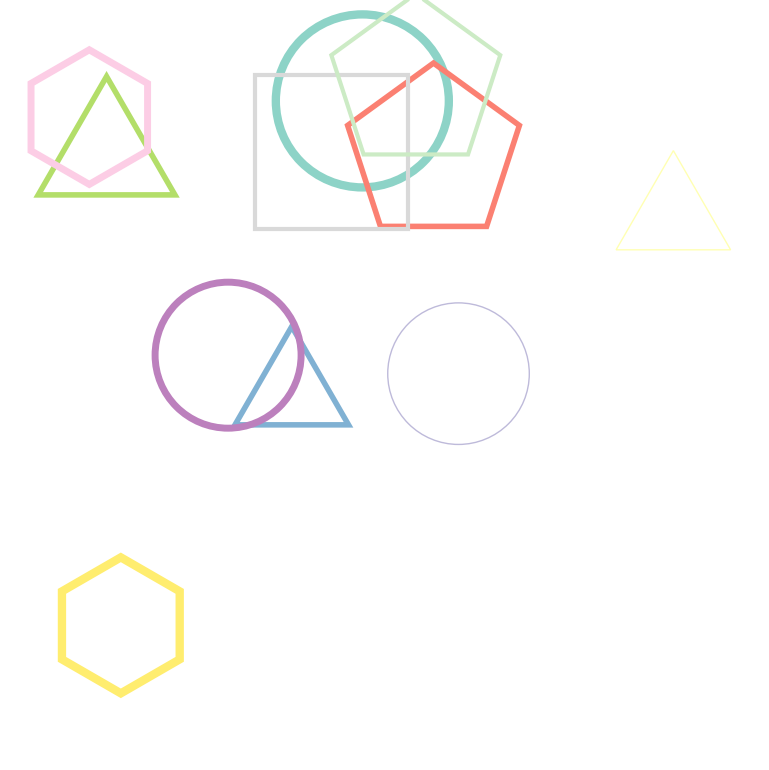[{"shape": "circle", "thickness": 3, "radius": 0.56, "center": [0.471, 0.869]}, {"shape": "triangle", "thickness": 0.5, "radius": 0.43, "center": [0.874, 0.718]}, {"shape": "circle", "thickness": 0.5, "radius": 0.46, "center": [0.595, 0.515]}, {"shape": "pentagon", "thickness": 2, "radius": 0.59, "center": [0.563, 0.801]}, {"shape": "triangle", "thickness": 2, "radius": 0.43, "center": [0.379, 0.491]}, {"shape": "triangle", "thickness": 2, "radius": 0.51, "center": [0.138, 0.798]}, {"shape": "hexagon", "thickness": 2.5, "radius": 0.44, "center": [0.116, 0.848]}, {"shape": "square", "thickness": 1.5, "radius": 0.5, "center": [0.431, 0.803]}, {"shape": "circle", "thickness": 2.5, "radius": 0.47, "center": [0.296, 0.539]}, {"shape": "pentagon", "thickness": 1.5, "radius": 0.58, "center": [0.54, 0.893]}, {"shape": "hexagon", "thickness": 3, "radius": 0.44, "center": [0.157, 0.188]}]